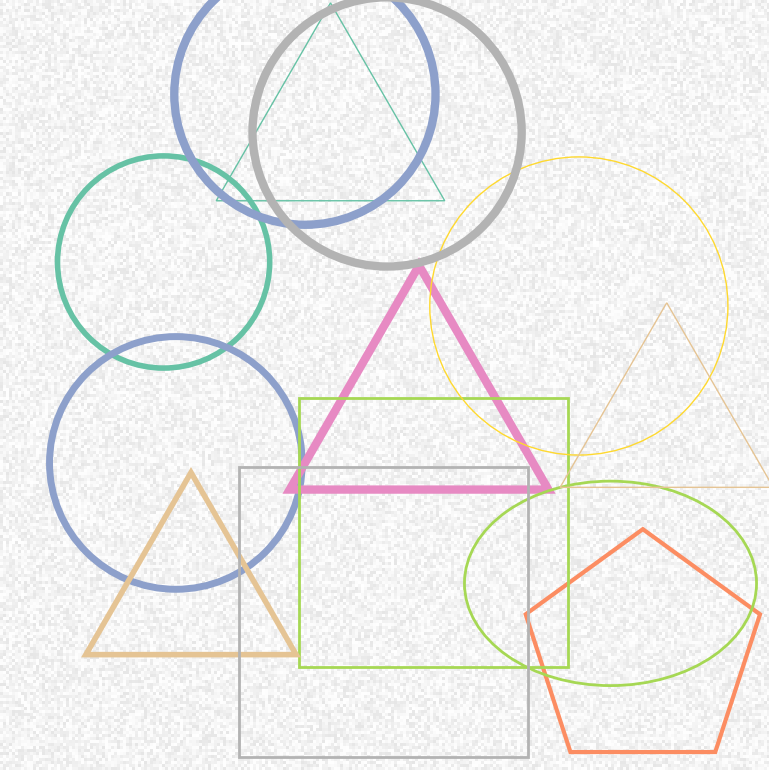[{"shape": "circle", "thickness": 2, "radius": 0.69, "center": [0.212, 0.66]}, {"shape": "triangle", "thickness": 0.5, "radius": 0.86, "center": [0.429, 0.825]}, {"shape": "pentagon", "thickness": 1.5, "radius": 0.8, "center": [0.835, 0.153]}, {"shape": "circle", "thickness": 2.5, "radius": 0.82, "center": [0.228, 0.399]}, {"shape": "circle", "thickness": 3, "radius": 0.85, "center": [0.396, 0.878]}, {"shape": "triangle", "thickness": 3, "radius": 0.97, "center": [0.544, 0.461]}, {"shape": "oval", "thickness": 1, "radius": 0.95, "center": [0.793, 0.242]}, {"shape": "square", "thickness": 1, "radius": 0.87, "center": [0.563, 0.309]}, {"shape": "circle", "thickness": 0.5, "radius": 0.97, "center": [0.752, 0.603]}, {"shape": "triangle", "thickness": 0.5, "radius": 0.8, "center": [0.866, 0.447]}, {"shape": "triangle", "thickness": 2, "radius": 0.79, "center": [0.248, 0.229]}, {"shape": "square", "thickness": 1, "radius": 0.94, "center": [0.498, 0.206]}, {"shape": "circle", "thickness": 3, "radius": 0.87, "center": [0.503, 0.829]}]